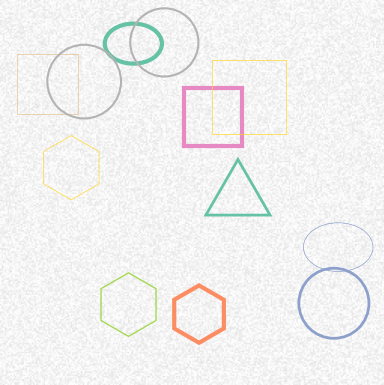[{"shape": "triangle", "thickness": 2, "radius": 0.48, "center": [0.618, 0.489]}, {"shape": "oval", "thickness": 3, "radius": 0.37, "center": [0.346, 0.887]}, {"shape": "hexagon", "thickness": 3, "radius": 0.37, "center": [0.517, 0.184]}, {"shape": "circle", "thickness": 2, "radius": 0.46, "center": [0.867, 0.212]}, {"shape": "oval", "thickness": 0.5, "radius": 0.45, "center": [0.878, 0.358]}, {"shape": "square", "thickness": 3, "radius": 0.37, "center": [0.553, 0.697]}, {"shape": "hexagon", "thickness": 1, "radius": 0.41, "center": [0.334, 0.209]}, {"shape": "hexagon", "thickness": 0.5, "radius": 0.42, "center": [0.185, 0.564]}, {"shape": "square", "thickness": 0.5, "radius": 0.48, "center": [0.646, 0.747]}, {"shape": "square", "thickness": 0.5, "radius": 0.39, "center": [0.124, 0.781]}, {"shape": "circle", "thickness": 1.5, "radius": 0.44, "center": [0.427, 0.89]}, {"shape": "circle", "thickness": 1.5, "radius": 0.48, "center": [0.219, 0.788]}]